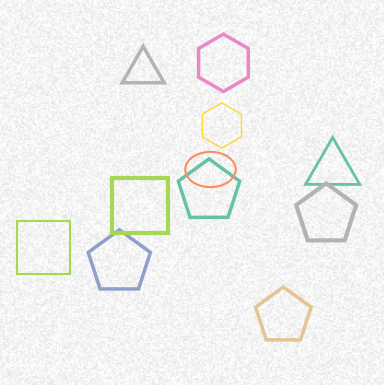[{"shape": "pentagon", "thickness": 2.5, "radius": 0.42, "center": [0.543, 0.503]}, {"shape": "triangle", "thickness": 2, "radius": 0.41, "center": [0.864, 0.562]}, {"shape": "oval", "thickness": 1.5, "radius": 0.33, "center": [0.547, 0.56]}, {"shape": "pentagon", "thickness": 2.5, "radius": 0.42, "center": [0.31, 0.318]}, {"shape": "hexagon", "thickness": 2.5, "radius": 0.37, "center": [0.58, 0.837]}, {"shape": "square", "thickness": 3, "radius": 0.36, "center": [0.364, 0.466]}, {"shape": "square", "thickness": 1.5, "radius": 0.35, "center": [0.113, 0.357]}, {"shape": "hexagon", "thickness": 1, "radius": 0.29, "center": [0.576, 0.674]}, {"shape": "pentagon", "thickness": 2.5, "radius": 0.38, "center": [0.736, 0.179]}, {"shape": "triangle", "thickness": 2.5, "radius": 0.31, "center": [0.372, 0.817]}, {"shape": "pentagon", "thickness": 3, "radius": 0.41, "center": [0.847, 0.442]}]